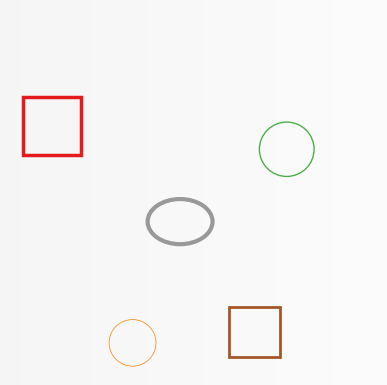[{"shape": "square", "thickness": 2.5, "radius": 0.38, "center": [0.135, 0.673]}, {"shape": "circle", "thickness": 1, "radius": 0.35, "center": [0.74, 0.612]}, {"shape": "circle", "thickness": 0.5, "radius": 0.3, "center": [0.342, 0.109]}, {"shape": "square", "thickness": 2, "radius": 0.33, "center": [0.657, 0.138]}, {"shape": "oval", "thickness": 3, "radius": 0.42, "center": [0.465, 0.424]}]